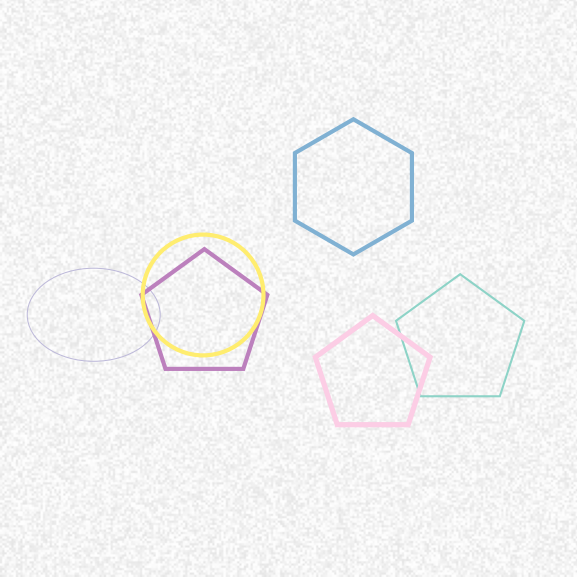[{"shape": "pentagon", "thickness": 1, "radius": 0.58, "center": [0.797, 0.407]}, {"shape": "oval", "thickness": 0.5, "radius": 0.58, "center": [0.162, 0.454]}, {"shape": "hexagon", "thickness": 2, "radius": 0.59, "center": [0.612, 0.676]}, {"shape": "pentagon", "thickness": 2.5, "radius": 0.52, "center": [0.645, 0.348]}, {"shape": "pentagon", "thickness": 2, "radius": 0.57, "center": [0.354, 0.453]}, {"shape": "circle", "thickness": 2, "radius": 0.52, "center": [0.352, 0.488]}]